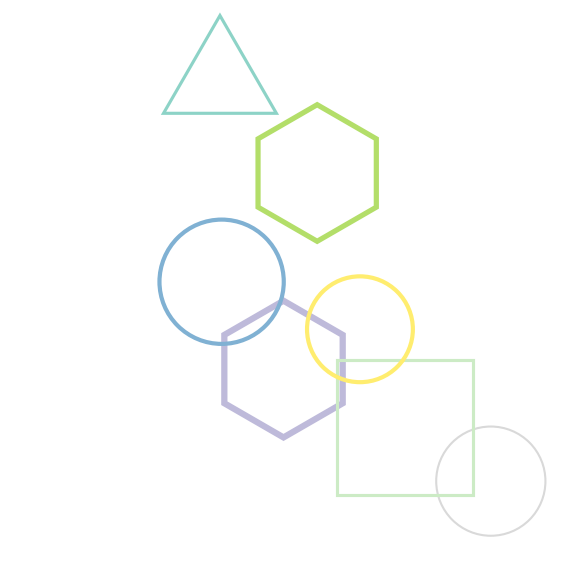[{"shape": "triangle", "thickness": 1.5, "radius": 0.56, "center": [0.381, 0.859]}, {"shape": "hexagon", "thickness": 3, "radius": 0.59, "center": [0.491, 0.36]}, {"shape": "circle", "thickness": 2, "radius": 0.54, "center": [0.384, 0.511]}, {"shape": "hexagon", "thickness": 2.5, "radius": 0.59, "center": [0.549, 0.7]}, {"shape": "circle", "thickness": 1, "radius": 0.47, "center": [0.85, 0.166]}, {"shape": "square", "thickness": 1.5, "radius": 0.59, "center": [0.701, 0.259]}, {"shape": "circle", "thickness": 2, "radius": 0.46, "center": [0.623, 0.429]}]